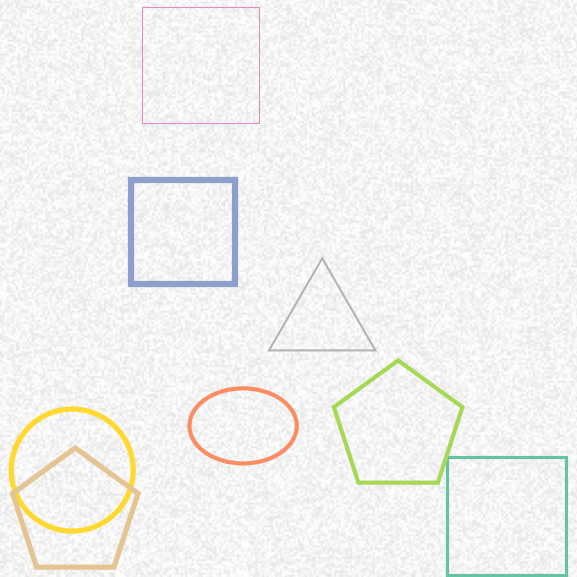[{"shape": "square", "thickness": 1.5, "radius": 0.51, "center": [0.877, 0.106]}, {"shape": "oval", "thickness": 2, "radius": 0.46, "center": [0.421, 0.262]}, {"shape": "square", "thickness": 3, "radius": 0.45, "center": [0.317, 0.597]}, {"shape": "square", "thickness": 0.5, "radius": 0.5, "center": [0.347, 0.887]}, {"shape": "pentagon", "thickness": 2, "radius": 0.59, "center": [0.689, 0.258]}, {"shape": "circle", "thickness": 2.5, "radius": 0.53, "center": [0.125, 0.185]}, {"shape": "pentagon", "thickness": 2.5, "radius": 0.57, "center": [0.13, 0.109]}, {"shape": "triangle", "thickness": 1, "radius": 0.53, "center": [0.558, 0.446]}]